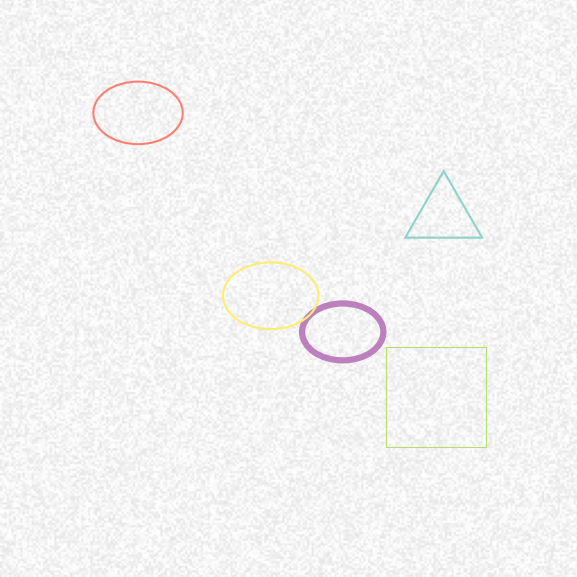[{"shape": "triangle", "thickness": 1, "radius": 0.38, "center": [0.768, 0.626]}, {"shape": "oval", "thickness": 1, "radius": 0.39, "center": [0.239, 0.804]}, {"shape": "square", "thickness": 0.5, "radius": 0.43, "center": [0.755, 0.311]}, {"shape": "oval", "thickness": 3, "radius": 0.35, "center": [0.593, 0.424]}, {"shape": "oval", "thickness": 1, "radius": 0.41, "center": [0.469, 0.487]}]